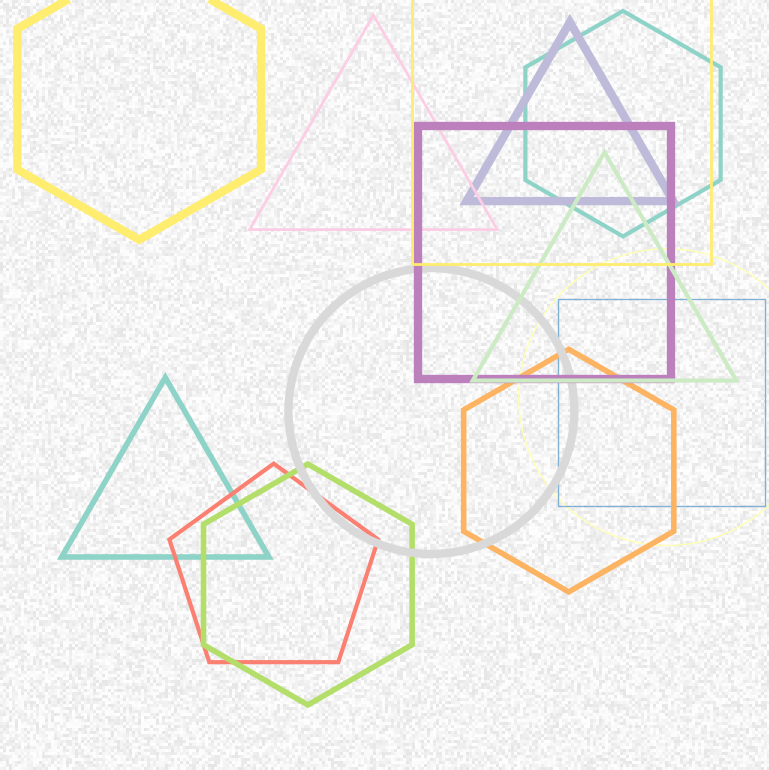[{"shape": "hexagon", "thickness": 1.5, "radius": 0.73, "center": [0.809, 0.839]}, {"shape": "triangle", "thickness": 2, "radius": 0.78, "center": [0.215, 0.354]}, {"shape": "circle", "thickness": 0.5, "radius": 0.96, "center": [0.866, 0.484]}, {"shape": "triangle", "thickness": 3, "radius": 0.77, "center": [0.74, 0.816]}, {"shape": "pentagon", "thickness": 1.5, "radius": 0.71, "center": [0.356, 0.255]}, {"shape": "square", "thickness": 0.5, "radius": 0.67, "center": [0.86, 0.478]}, {"shape": "hexagon", "thickness": 2, "radius": 0.79, "center": [0.739, 0.389]}, {"shape": "hexagon", "thickness": 2, "radius": 0.78, "center": [0.4, 0.241]}, {"shape": "triangle", "thickness": 1, "radius": 0.93, "center": [0.485, 0.795]}, {"shape": "circle", "thickness": 3, "radius": 0.93, "center": [0.56, 0.466]}, {"shape": "square", "thickness": 3, "radius": 0.82, "center": [0.707, 0.672]}, {"shape": "triangle", "thickness": 1.5, "radius": 0.99, "center": [0.785, 0.605]}, {"shape": "hexagon", "thickness": 3, "radius": 0.91, "center": [0.181, 0.871]}, {"shape": "square", "thickness": 1, "radius": 0.97, "center": [0.73, 0.851]}]